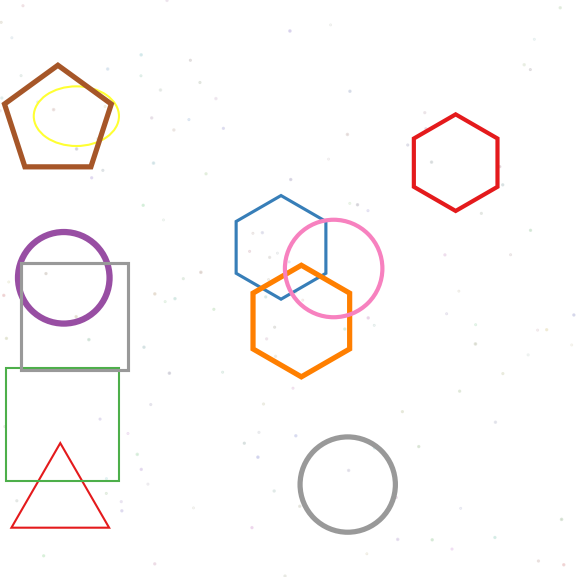[{"shape": "triangle", "thickness": 1, "radius": 0.49, "center": [0.104, 0.134]}, {"shape": "hexagon", "thickness": 2, "radius": 0.42, "center": [0.789, 0.717]}, {"shape": "hexagon", "thickness": 1.5, "radius": 0.45, "center": [0.487, 0.571]}, {"shape": "square", "thickness": 1, "radius": 0.49, "center": [0.109, 0.264]}, {"shape": "circle", "thickness": 3, "radius": 0.4, "center": [0.11, 0.518]}, {"shape": "hexagon", "thickness": 2.5, "radius": 0.48, "center": [0.522, 0.443]}, {"shape": "oval", "thickness": 1, "radius": 0.37, "center": [0.132, 0.798]}, {"shape": "pentagon", "thickness": 2.5, "radius": 0.49, "center": [0.1, 0.789]}, {"shape": "circle", "thickness": 2, "radius": 0.42, "center": [0.578, 0.534]}, {"shape": "circle", "thickness": 2.5, "radius": 0.41, "center": [0.602, 0.16]}, {"shape": "square", "thickness": 1.5, "radius": 0.46, "center": [0.129, 0.451]}]